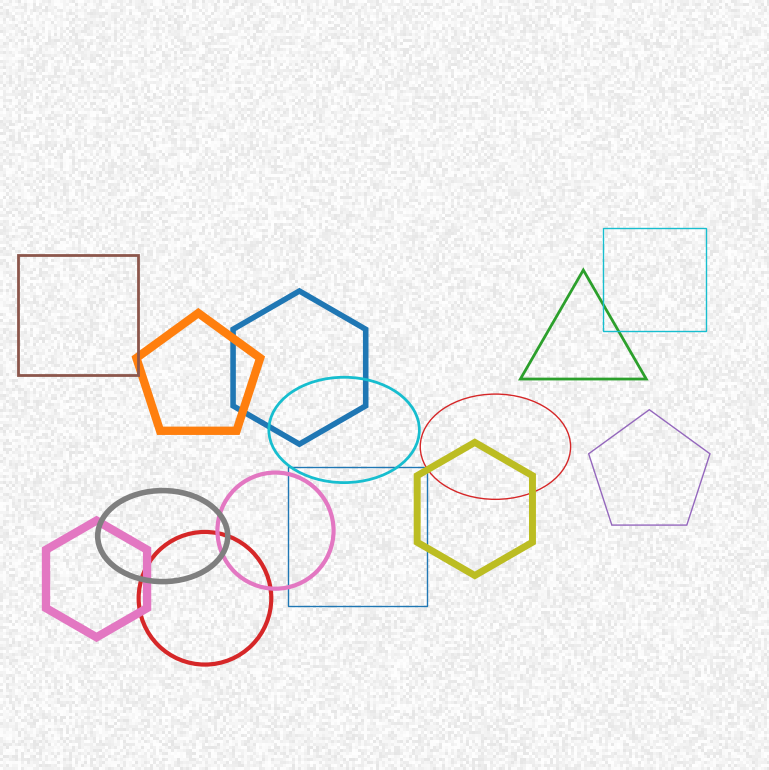[{"shape": "hexagon", "thickness": 2, "radius": 0.5, "center": [0.389, 0.523]}, {"shape": "square", "thickness": 0.5, "radius": 0.45, "center": [0.465, 0.303]}, {"shape": "pentagon", "thickness": 3, "radius": 0.42, "center": [0.258, 0.509]}, {"shape": "triangle", "thickness": 1, "radius": 0.47, "center": [0.758, 0.555]}, {"shape": "oval", "thickness": 0.5, "radius": 0.49, "center": [0.643, 0.42]}, {"shape": "circle", "thickness": 1.5, "radius": 0.43, "center": [0.266, 0.223]}, {"shape": "pentagon", "thickness": 0.5, "radius": 0.41, "center": [0.843, 0.385]}, {"shape": "square", "thickness": 1, "radius": 0.39, "center": [0.101, 0.591]}, {"shape": "hexagon", "thickness": 3, "radius": 0.38, "center": [0.125, 0.248]}, {"shape": "circle", "thickness": 1.5, "radius": 0.38, "center": [0.358, 0.311]}, {"shape": "oval", "thickness": 2, "radius": 0.42, "center": [0.211, 0.304]}, {"shape": "hexagon", "thickness": 2.5, "radius": 0.43, "center": [0.617, 0.339]}, {"shape": "oval", "thickness": 1, "radius": 0.49, "center": [0.447, 0.442]}, {"shape": "square", "thickness": 0.5, "radius": 0.33, "center": [0.85, 0.637]}]